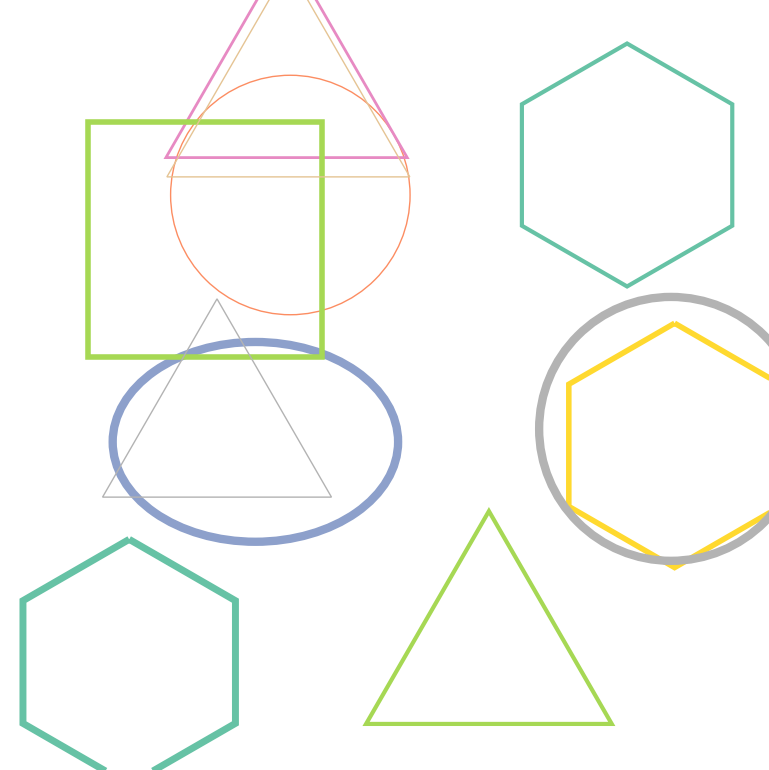[{"shape": "hexagon", "thickness": 2.5, "radius": 0.8, "center": [0.168, 0.14]}, {"shape": "hexagon", "thickness": 1.5, "radius": 0.79, "center": [0.814, 0.786]}, {"shape": "circle", "thickness": 0.5, "radius": 0.78, "center": [0.377, 0.747]}, {"shape": "oval", "thickness": 3, "radius": 0.93, "center": [0.332, 0.426]}, {"shape": "triangle", "thickness": 1, "radius": 0.9, "center": [0.372, 0.886]}, {"shape": "triangle", "thickness": 1.5, "radius": 0.92, "center": [0.635, 0.152]}, {"shape": "square", "thickness": 2, "radius": 0.76, "center": [0.267, 0.689]}, {"shape": "hexagon", "thickness": 2, "radius": 0.79, "center": [0.876, 0.422]}, {"shape": "triangle", "thickness": 0.5, "radius": 0.91, "center": [0.375, 0.861]}, {"shape": "triangle", "thickness": 0.5, "radius": 0.86, "center": [0.282, 0.44]}, {"shape": "circle", "thickness": 3, "radius": 0.86, "center": [0.872, 0.443]}]